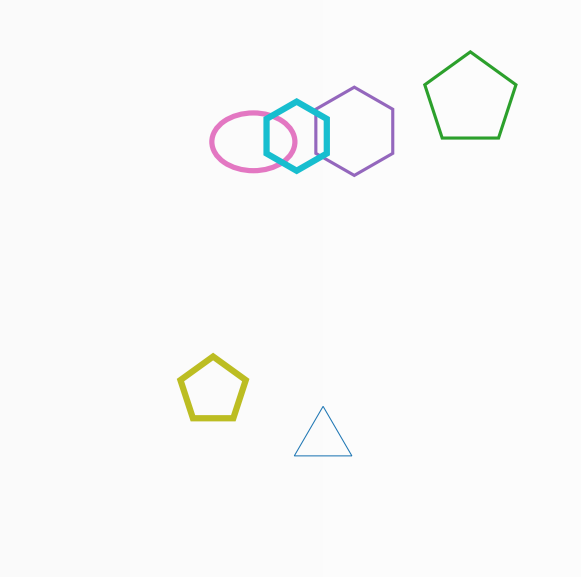[{"shape": "triangle", "thickness": 0.5, "radius": 0.29, "center": [0.556, 0.238]}, {"shape": "pentagon", "thickness": 1.5, "radius": 0.41, "center": [0.809, 0.827]}, {"shape": "hexagon", "thickness": 1.5, "radius": 0.38, "center": [0.61, 0.772]}, {"shape": "oval", "thickness": 2.5, "radius": 0.36, "center": [0.436, 0.754]}, {"shape": "pentagon", "thickness": 3, "radius": 0.3, "center": [0.367, 0.323]}, {"shape": "hexagon", "thickness": 3, "radius": 0.3, "center": [0.51, 0.763]}]